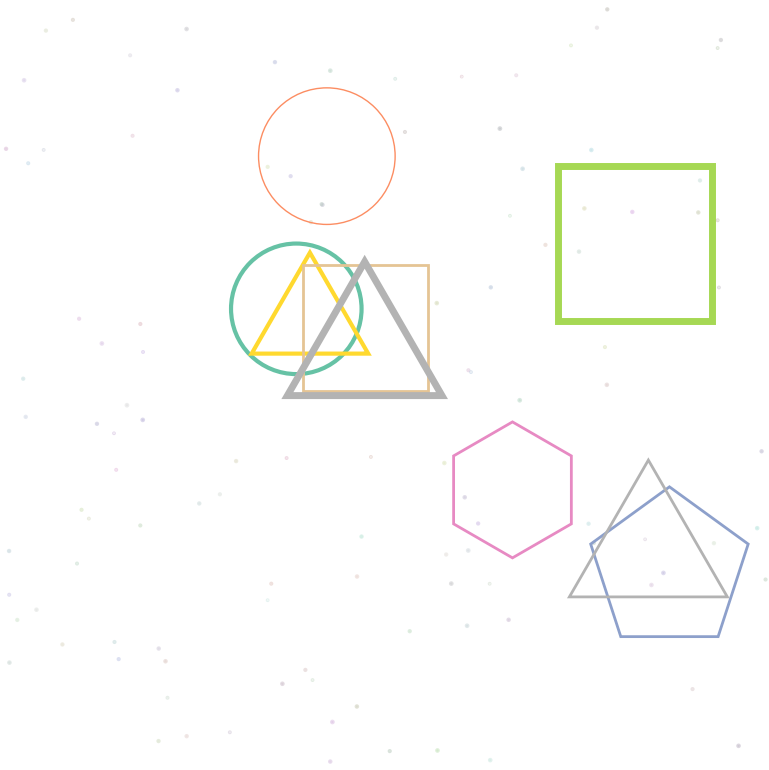[{"shape": "circle", "thickness": 1.5, "radius": 0.42, "center": [0.385, 0.599]}, {"shape": "circle", "thickness": 0.5, "radius": 0.44, "center": [0.424, 0.797]}, {"shape": "pentagon", "thickness": 1, "radius": 0.54, "center": [0.869, 0.26]}, {"shape": "hexagon", "thickness": 1, "radius": 0.44, "center": [0.666, 0.364]}, {"shape": "square", "thickness": 2.5, "radius": 0.5, "center": [0.825, 0.684]}, {"shape": "triangle", "thickness": 1.5, "radius": 0.44, "center": [0.402, 0.584]}, {"shape": "square", "thickness": 1, "radius": 0.41, "center": [0.475, 0.574]}, {"shape": "triangle", "thickness": 1, "radius": 0.59, "center": [0.842, 0.284]}, {"shape": "triangle", "thickness": 2.5, "radius": 0.58, "center": [0.474, 0.544]}]